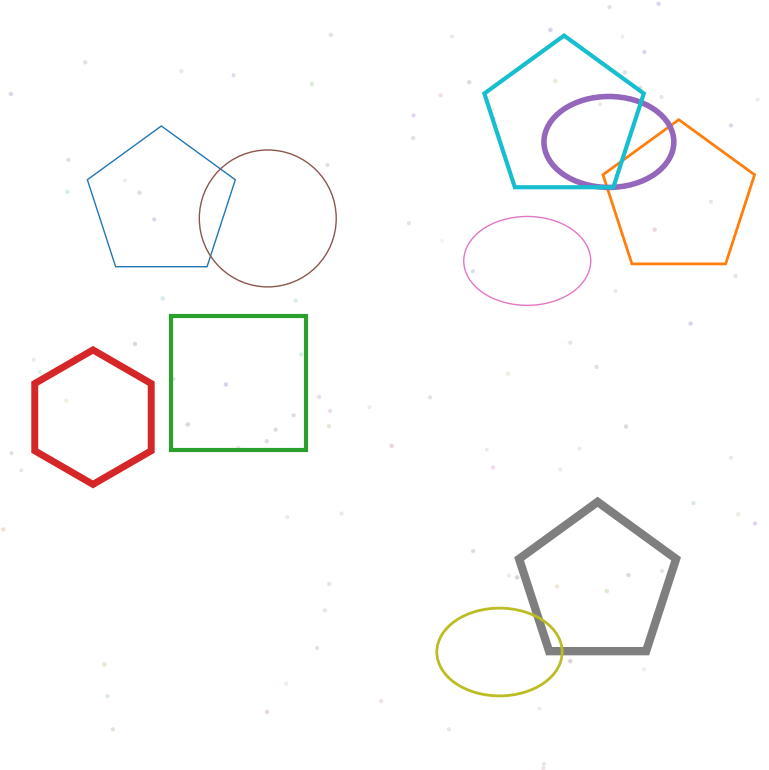[{"shape": "pentagon", "thickness": 0.5, "radius": 0.51, "center": [0.21, 0.735]}, {"shape": "pentagon", "thickness": 1, "radius": 0.52, "center": [0.882, 0.741]}, {"shape": "square", "thickness": 1.5, "radius": 0.44, "center": [0.31, 0.503]}, {"shape": "hexagon", "thickness": 2.5, "radius": 0.44, "center": [0.121, 0.458]}, {"shape": "oval", "thickness": 2, "radius": 0.42, "center": [0.791, 0.816]}, {"shape": "circle", "thickness": 0.5, "radius": 0.44, "center": [0.348, 0.716]}, {"shape": "oval", "thickness": 0.5, "radius": 0.41, "center": [0.685, 0.661]}, {"shape": "pentagon", "thickness": 3, "radius": 0.54, "center": [0.776, 0.241]}, {"shape": "oval", "thickness": 1, "radius": 0.41, "center": [0.649, 0.153]}, {"shape": "pentagon", "thickness": 1.5, "radius": 0.54, "center": [0.733, 0.845]}]